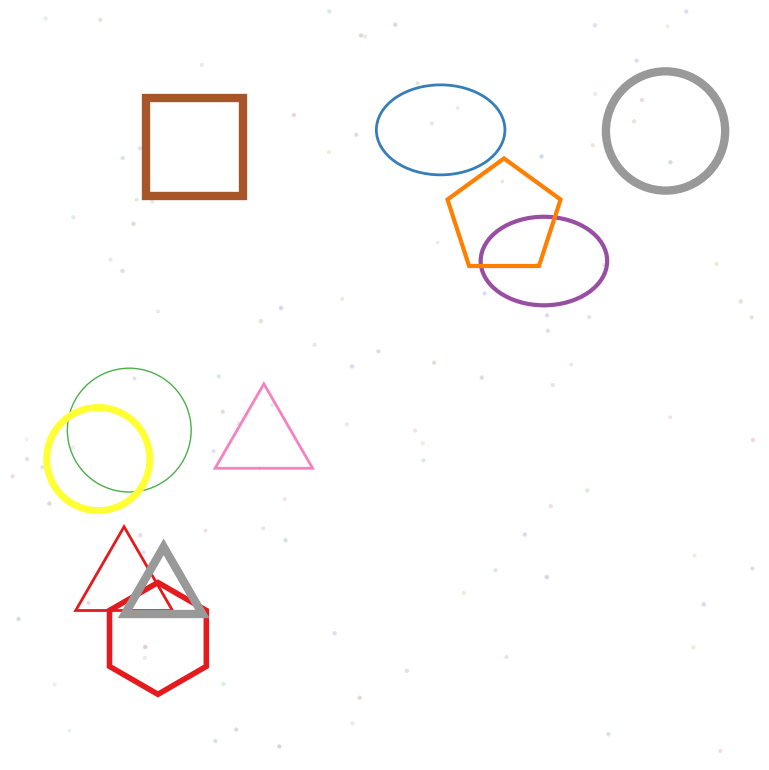[{"shape": "triangle", "thickness": 1, "radius": 0.36, "center": [0.161, 0.243]}, {"shape": "hexagon", "thickness": 2, "radius": 0.36, "center": [0.205, 0.171]}, {"shape": "oval", "thickness": 1, "radius": 0.42, "center": [0.572, 0.831]}, {"shape": "circle", "thickness": 0.5, "radius": 0.4, "center": [0.168, 0.441]}, {"shape": "oval", "thickness": 1.5, "radius": 0.41, "center": [0.706, 0.661]}, {"shape": "pentagon", "thickness": 1.5, "radius": 0.39, "center": [0.655, 0.717]}, {"shape": "circle", "thickness": 2.5, "radius": 0.33, "center": [0.128, 0.404]}, {"shape": "square", "thickness": 3, "radius": 0.32, "center": [0.253, 0.809]}, {"shape": "triangle", "thickness": 1, "radius": 0.37, "center": [0.343, 0.428]}, {"shape": "circle", "thickness": 3, "radius": 0.39, "center": [0.864, 0.83]}, {"shape": "triangle", "thickness": 3, "radius": 0.29, "center": [0.213, 0.232]}]